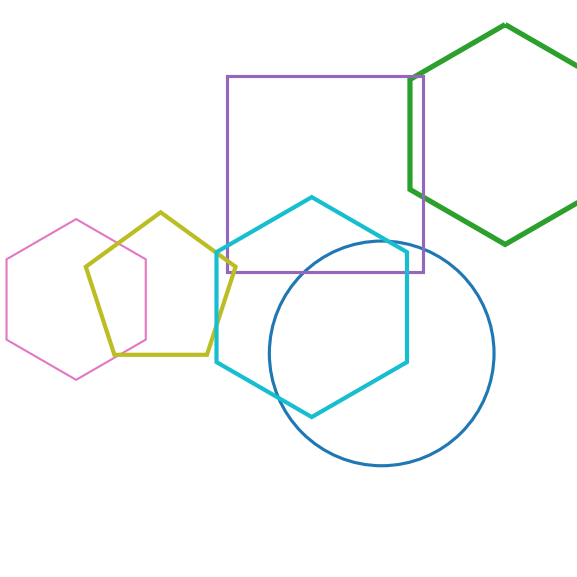[{"shape": "circle", "thickness": 1.5, "radius": 0.97, "center": [0.661, 0.387]}, {"shape": "hexagon", "thickness": 2.5, "radius": 0.95, "center": [0.875, 0.766]}, {"shape": "square", "thickness": 1.5, "radius": 0.85, "center": [0.562, 0.698]}, {"shape": "hexagon", "thickness": 1, "radius": 0.7, "center": [0.132, 0.481]}, {"shape": "pentagon", "thickness": 2, "radius": 0.68, "center": [0.278, 0.495]}, {"shape": "hexagon", "thickness": 2, "radius": 0.95, "center": [0.54, 0.467]}]